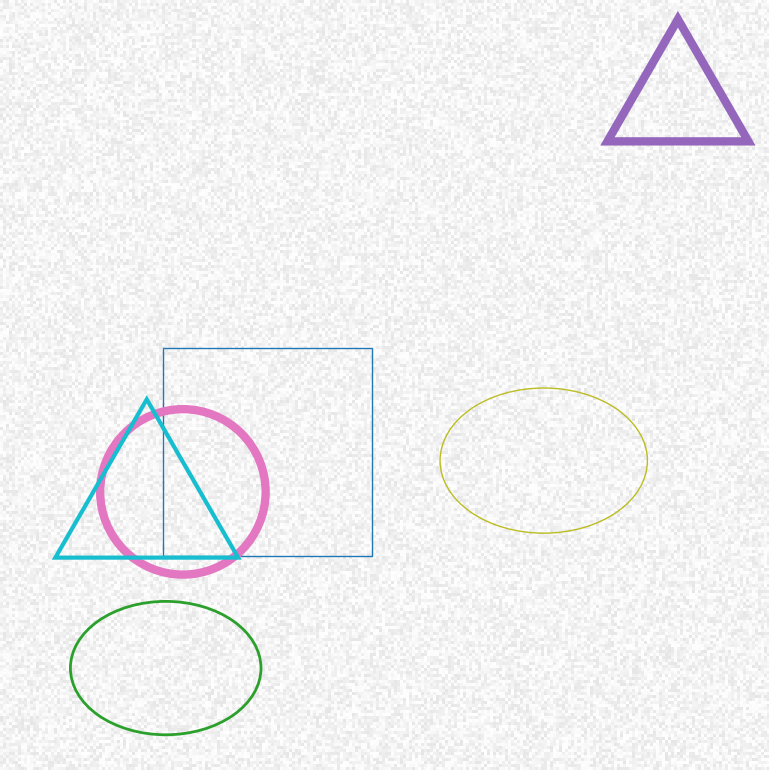[{"shape": "square", "thickness": 0.5, "radius": 0.68, "center": [0.347, 0.413]}, {"shape": "oval", "thickness": 1, "radius": 0.62, "center": [0.215, 0.132]}, {"shape": "triangle", "thickness": 3, "radius": 0.53, "center": [0.88, 0.869]}, {"shape": "circle", "thickness": 3, "radius": 0.54, "center": [0.238, 0.361]}, {"shape": "oval", "thickness": 0.5, "radius": 0.67, "center": [0.706, 0.402]}, {"shape": "triangle", "thickness": 1.5, "radius": 0.69, "center": [0.191, 0.344]}]